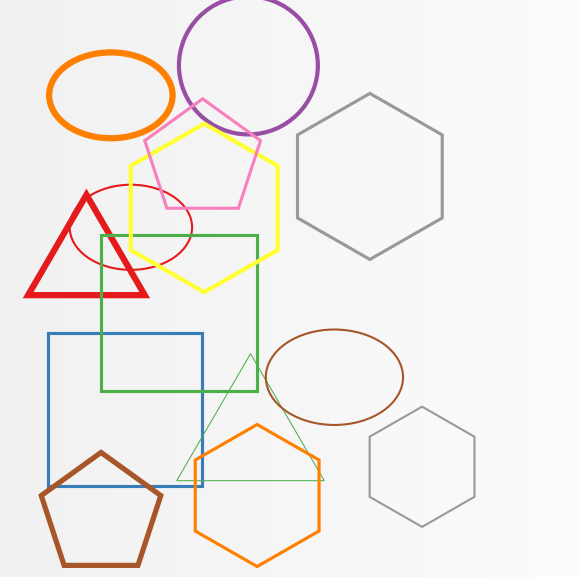[{"shape": "triangle", "thickness": 3, "radius": 0.58, "center": [0.149, 0.546]}, {"shape": "oval", "thickness": 1, "radius": 0.53, "center": [0.225, 0.606]}, {"shape": "square", "thickness": 1.5, "radius": 0.66, "center": [0.215, 0.289]}, {"shape": "triangle", "thickness": 0.5, "radius": 0.73, "center": [0.431, 0.24]}, {"shape": "square", "thickness": 1.5, "radius": 0.67, "center": [0.308, 0.457]}, {"shape": "circle", "thickness": 2, "radius": 0.6, "center": [0.427, 0.886]}, {"shape": "hexagon", "thickness": 1.5, "radius": 0.61, "center": [0.442, 0.141]}, {"shape": "oval", "thickness": 3, "radius": 0.53, "center": [0.191, 0.834]}, {"shape": "hexagon", "thickness": 2, "radius": 0.73, "center": [0.351, 0.639]}, {"shape": "oval", "thickness": 1, "radius": 0.59, "center": [0.575, 0.346]}, {"shape": "pentagon", "thickness": 2.5, "radius": 0.54, "center": [0.174, 0.108]}, {"shape": "pentagon", "thickness": 1.5, "radius": 0.52, "center": [0.349, 0.723]}, {"shape": "hexagon", "thickness": 1, "radius": 0.52, "center": [0.726, 0.191]}, {"shape": "hexagon", "thickness": 1.5, "radius": 0.72, "center": [0.636, 0.694]}]